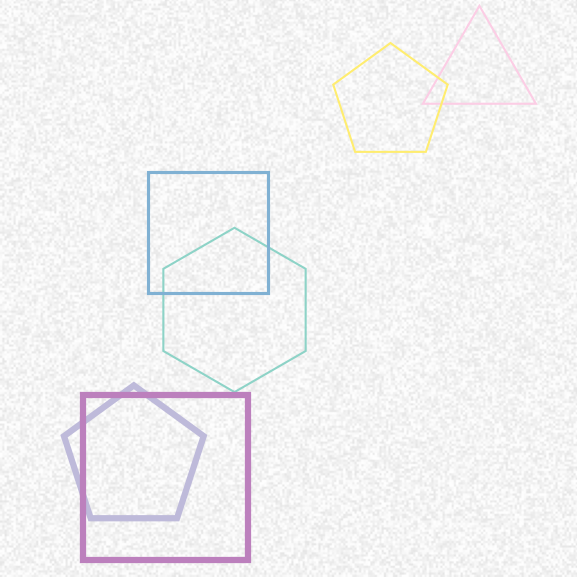[{"shape": "hexagon", "thickness": 1, "radius": 0.71, "center": [0.406, 0.462]}, {"shape": "pentagon", "thickness": 3, "radius": 0.64, "center": [0.232, 0.205]}, {"shape": "square", "thickness": 1.5, "radius": 0.52, "center": [0.361, 0.597]}, {"shape": "triangle", "thickness": 1, "radius": 0.57, "center": [0.83, 0.876]}, {"shape": "square", "thickness": 3, "radius": 0.72, "center": [0.286, 0.172]}, {"shape": "pentagon", "thickness": 1, "radius": 0.52, "center": [0.676, 0.82]}]